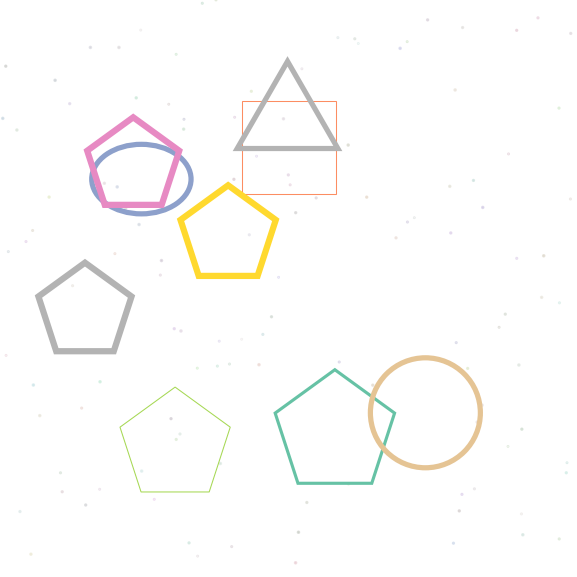[{"shape": "pentagon", "thickness": 1.5, "radius": 0.54, "center": [0.58, 0.25]}, {"shape": "square", "thickness": 0.5, "radius": 0.41, "center": [0.501, 0.744]}, {"shape": "oval", "thickness": 2.5, "radius": 0.43, "center": [0.245, 0.689]}, {"shape": "pentagon", "thickness": 3, "radius": 0.42, "center": [0.231, 0.712]}, {"shape": "pentagon", "thickness": 0.5, "radius": 0.5, "center": [0.303, 0.228]}, {"shape": "pentagon", "thickness": 3, "radius": 0.43, "center": [0.395, 0.592]}, {"shape": "circle", "thickness": 2.5, "radius": 0.48, "center": [0.737, 0.284]}, {"shape": "triangle", "thickness": 2.5, "radius": 0.5, "center": [0.498, 0.792]}, {"shape": "pentagon", "thickness": 3, "radius": 0.42, "center": [0.147, 0.46]}]